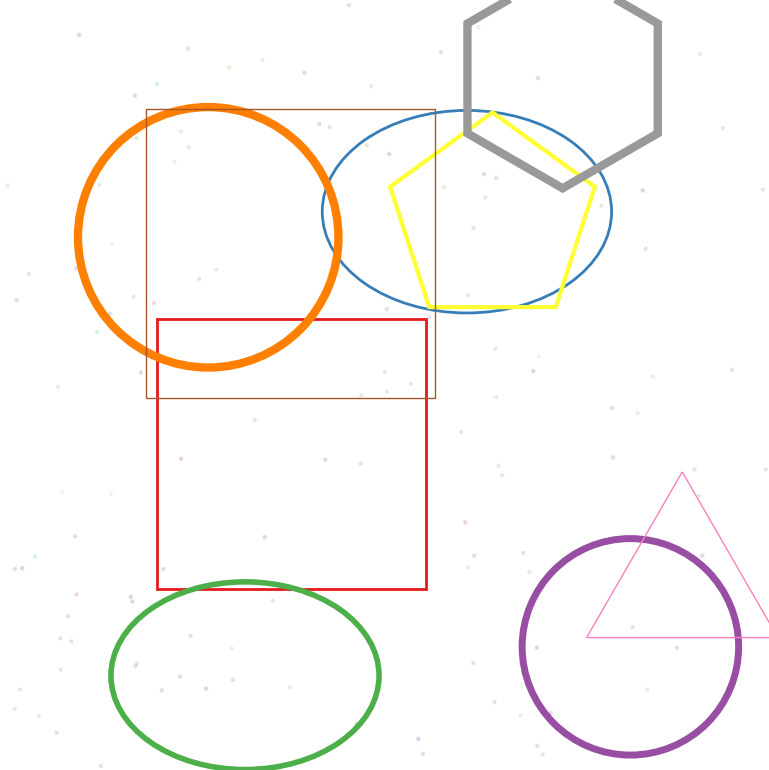[{"shape": "square", "thickness": 1, "radius": 0.88, "center": [0.379, 0.41]}, {"shape": "oval", "thickness": 1, "radius": 0.94, "center": [0.606, 0.725]}, {"shape": "oval", "thickness": 2, "radius": 0.87, "center": [0.318, 0.122]}, {"shape": "circle", "thickness": 2.5, "radius": 0.7, "center": [0.819, 0.16]}, {"shape": "circle", "thickness": 3, "radius": 0.85, "center": [0.27, 0.692]}, {"shape": "pentagon", "thickness": 1.5, "radius": 0.7, "center": [0.64, 0.714]}, {"shape": "square", "thickness": 0.5, "radius": 0.94, "center": [0.377, 0.671]}, {"shape": "triangle", "thickness": 0.5, "radius": 0.72, "center": [0.886, 0.244]}, {"shape": "hexagon", "thickness": 3, "radius": 0.71, "center": [0.731, 0.898]}]